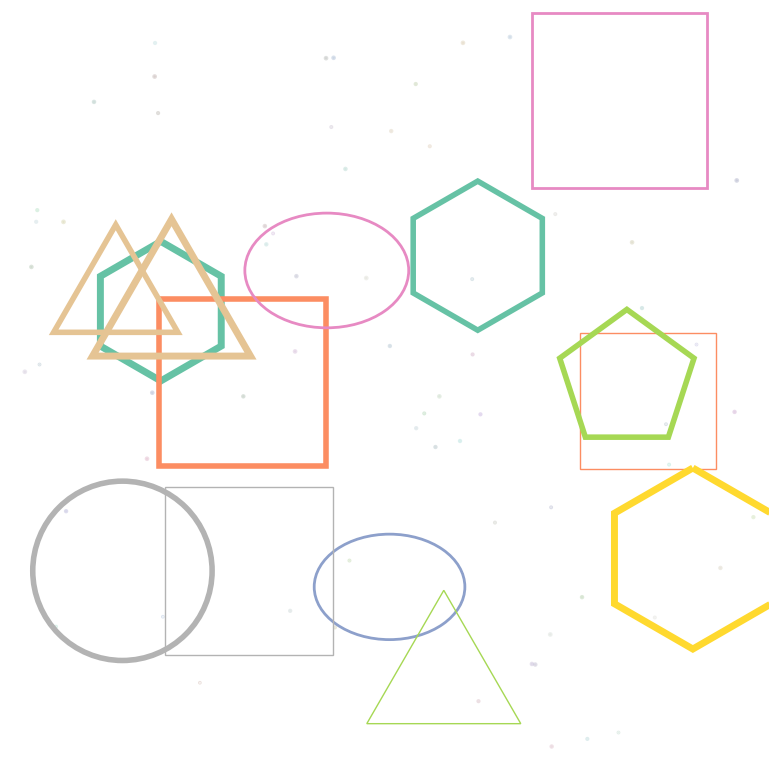[{"shape": "hexagon", "thickness": 2.5, "radius": 0.45, "center": [0.209, 0.596]}, {"shape": "hexagon", "thickness": 2, "radius": 0.48, "center": [0.62, 0.668]}, {"shape": "square", "thickness": 0.5, "radius": 0.44, "center": [0.842, 0.479]}, {"shape": "square", "thickness": 2, "radius": 0.54, "center": [0.315, 0.504]}, {"shape": "oval", "thickness": 1, "radius": 0.49, "center": [0.506, 0.238]}, {"shape": "square", "thickness": 1, "radius": 0.57, "center": [0.805, 0.87]}, {"shape": "oval", "thickness": 1, "radius": 0.53, "center": [0.424, 0.649]}, {"shape": "pentagon", "thickness": 2, "radius": 0.46, "center": [0.814, 0.506]}, {"shape": "triangle", "thickness": 0.5, "radius": 0.58, "center": [0.576, 0.118]}, {"shape": "hexagon", "thickness": 2.5, "radius": 0.59, "center": [0.9, 0.275]}, {"shape": "triangle", "thickness": 2, "radius": 0.47, "center": [0.15, 0.615]}, {"shape": "triangle", "thickness": 2.5, "radius": 0.59, "center": [0.223, 0.597]}, {"shape": "circle", "thickness": 2, "radius": 0.58, "center": [0.159, 0.259]}, {"shape": "square", "thickness": 0.5, "radius": 0.55, "center": [0.323, 0.258]}]